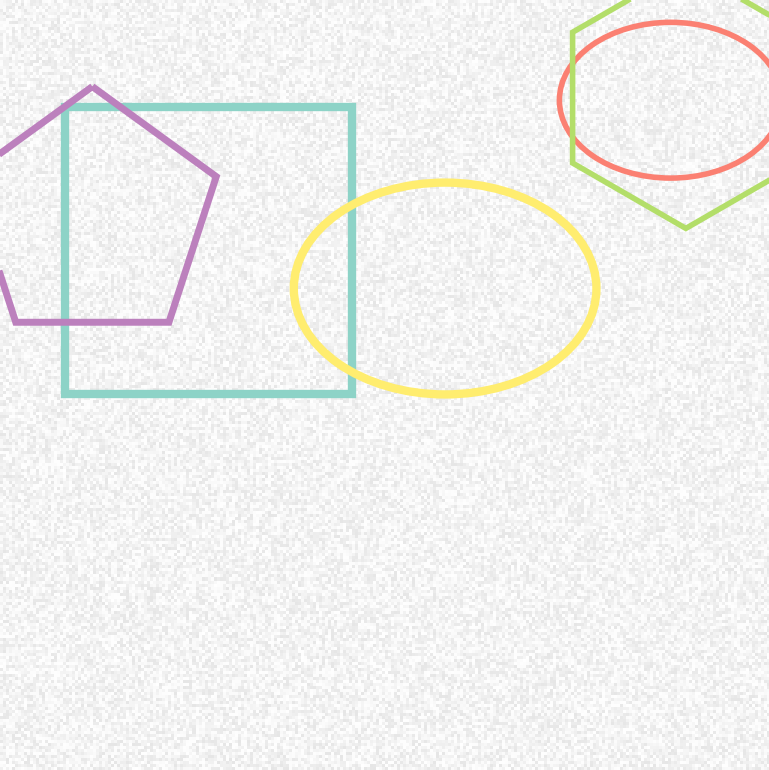[{"shape": "square", "thickness": 3, "radius": 0.93, "center": [0.271, 0.674]}, {"shape": "oval", "thickness": 2, "radius": 0.72, "center": [0.871, 0.87]}, {"shape": "hexagon", "thickness": 2, "radius": 0.85, "center": [0.891, 0.873]}, {"shape": "pentagon", "thickness": 2.5, "radius": 0.85, "center": [0.12, 0.718]}, {"shape": "oval", "thickness": 3, "radius": 0.98, "center": [0.578, 0.625]}]